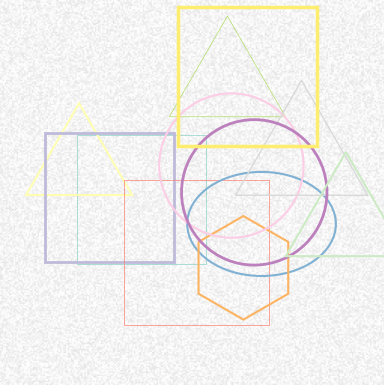[{"shape": "square", "thickness": 0.5, "radius": 0.84, "center": [0.368, 0.481]}, {"shape": "triangle", "thickness": 1.5, "radius": 0.79, "center": [0.205, 0.573]}, {"shape": "square", "thickness": 2, "radius": 0.83, "center": [0.284, 0.487]}, {"shape": "square", "thickness": 0.5, "radius": 0.94, "center": [0.511, 0.344]}, {"shape": "oval", "thickness": 1.5, "radius": 0.97, "center": [0.679, 0.418]}, {"shape": "hexagon", "thickness": 1.5, "radius": 0.67, "center": [0.632, 0.304]}, {"shape": "triangle", "thickness": 0.5, "radius": 0.87, "center": [0.591, 0.784]}, {"shape": "circle", "thickness": 1.5, "radius": 0.94, "center": [0.601, 0.57]}, {"shape": "triangle", "thickness": 1, "radius": 0.99, "center": [0.783, 0.592]}, {"shape": "circle", "thickness": 2, "radius": 0.94, "center": [0.66, 0.5]}, {"shape": "triangle", "thickness": 1.5, "radius": 0.9, "center": [0.899, 0.425]}, {"shape": "square", "thickness": 2.5, "radius": 0.9, "center": [0.642, 0.802]}]